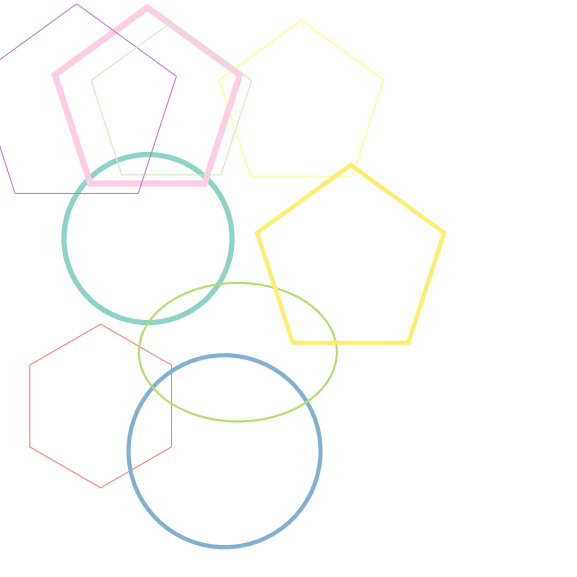[{"shape": "circle", "thickness": 2.5, "radius": 0.73, "center": [0.256, 0.586]}, {"shape": "pentagon", "thickness": 1, "radius": 0.75, "center": [0.522, 0.815]}, {"shape": "hexagon", "thickness": 0.5, "radius": 0.71, "center": [0.174, 0.296]}, {"shape": "circle", "thickness": 2, "radius": 0.83, "center": [0.389, 0.218]}, {"shape": "oval", "thickness": 1, "radius": 0.86, "center": [0.412, 0.389]}, {"shape": "pentagon", "thickness": 3, "radius": 0.84, "center": [0.255, 0.818]}, {"shape": "pentagon", "thickness": 0.5, "radius": 0.91, "center": [0.133, 0.811]}, {"shape": "pentagon", "thickness": 0.5, "radius": 0.73, "center": [0.297, 0.815]}, {"shape": "pentagon", "thickness": 2, "radius": 0.85, "center": [0.607, 0.543]}]